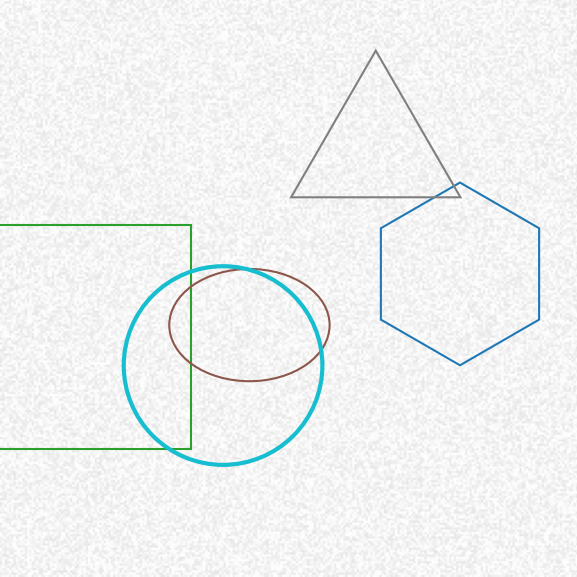[{"shape": "hexagon", "thickness": 1, "radius": 0.79, "center": [0.797, 0.525]}, {"shape": "square", "thickness": 1, "radius": 0.97, "center": [0.137, 0.415]}, {"shape": "oval", "thickness": 1, "radius": 0.69, "center": [0.432, 0.436]}, {"shape": "triangle", "thickness": 1, "radius": 0.85, "center": [0.651, 0.742]}, {"shape": "circle", "thickness": 2, "radius": 0.86, "center": [0.386, 0.366]}]